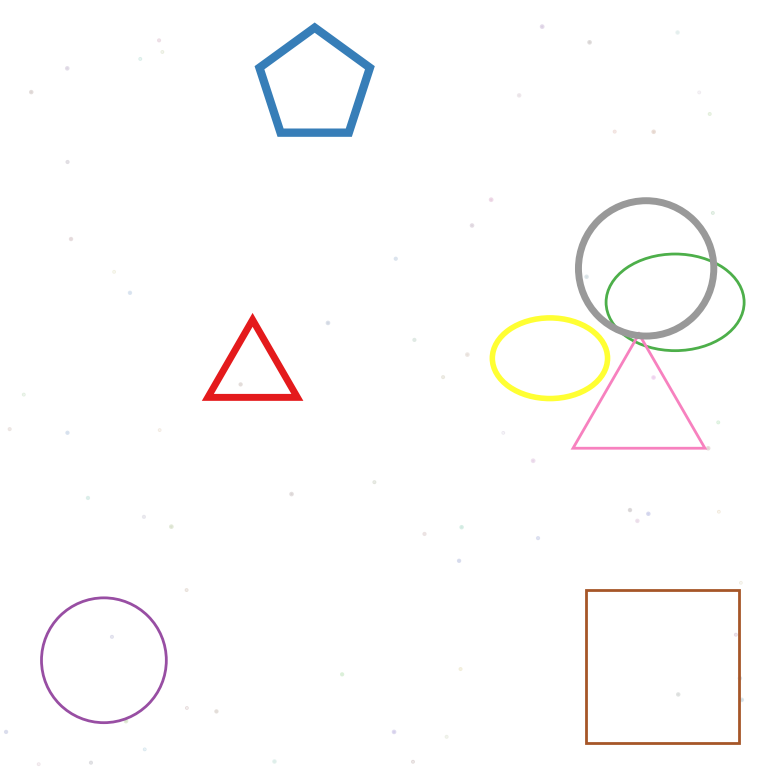[{"shape": "triangle", "thickness": 2.5, "radius": 0.34, "center": [0.328, 0.517]}, {"shape": "pentagon", "thickness": 3, "radius": 0.38, "center": [0.409, 0.889]}, {"shape": "oval", "thickness": 1, "radius": 0.45, "center": [0.877, 0.607]}, {"shape": "circle", "thickness": 1, "radius": 0.41, "center": [0.135, 0.143]}, {"shape": "oval", "thickness": 2, "radius": 0.37, "center": [0.714, 0.535]}, {"shape": "square", "thickness": 1, "radius": 0.5, "center": [0.86, 0.135]}, {"shape": "triangle", "thickness": 1, "radius": 0.49, "center": [0.83, 0.467]}, {"shape": "circle", "thickness": 2.5, "radius": 0.44, "center": [0.839, 0.651]}]